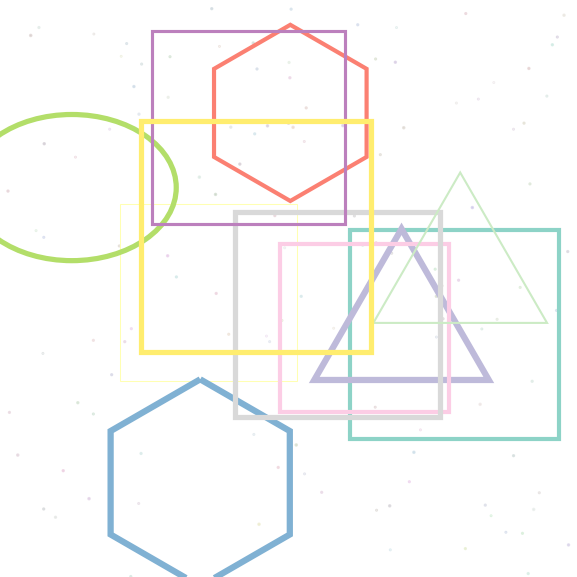[{"shape": "square", "thickness": 2, "radius": 0.91, "center": [0.787, 0.42]}, {"shape": "square", "thickness": 0.5, "radius": 0.77, "center": [0.361, 0.493]}, {"shape": "triangle", "thickness": 3, "radius": 0.87, "center": [0.695, 0.428]}, {"shape": "hexagon", "thickness": 2, "radius": 0.76, "center": [0.503, 0.804]}, {"shape": "hexagon", "thickness": 3, "radius": 0.9, "center": [0.347, 0.163]}, {"shape": "oval", "thickness": 2.5, "radius": 0.9, "center": [0.124, 0.674]}, {"shape": "square", "thickness": 2, "radius": 0.73, "center": [0.631, 0.431]}, {"shape": "square", "thickness": 2.5, "radius": 0.89, "center": [0.584, 0.454]}, {"shape": "square", "thickness": 1.5, "radius": 0.84, "center": [0.43, 0.778]}, {"shape": "triangle", "thickness": 1, "radius": 0.87, "center": [0.797, 0.527]}, {"shape": "square", "thickness": 2.5, "radius": 1.0, "center": [0.443, 0.589]}]